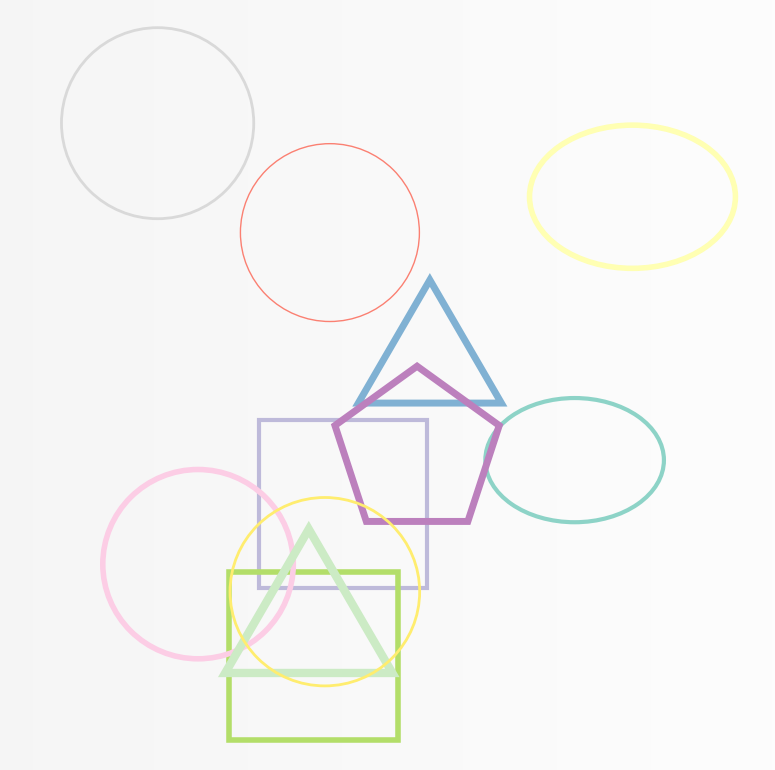[{"shape": "oval", "thickness": 1.5, "radius": 0.58, "center": [0.741, 0.402]}, {"shape": "oval", "thickness": 2, "radius": 0.66, "center": [0.816, 0.745]}, {"shape": "square", "thickness": 1.5, "radius": 0.54, "center": [0.442, 0.345]}, {"shape": "circle", "thickness": 0.5, "radius": 0.58, "center": [0.426, 0.698]}, {"shape": "triangle", "thickness": 2.5, "radius": 0.53, "center": [0.555, 0.53]}, {"shape": "square", "thickness": 2, "radius": 0.54, "center": [0.404, 0.148]}, {"shape": "circle", "thickness": 2, "radius": 0.61, "center": [0.256, 0.267]}, {"shape": "circle", "thickness": 1, "radius": 0.62, "center": [0.203, 0.84]}, {"shape": "pentagon", "thickness": 2.5, "radius": 0.56, "center": [0.538, 0.413]}, {"shape": "triangle", "thickness": 3, "radius": 0.62, "center": [0.398, 0.188]}, {"shape": "circle", "thickness": 1, "radius": 0.61, "center": [0.419, 0.232]}]